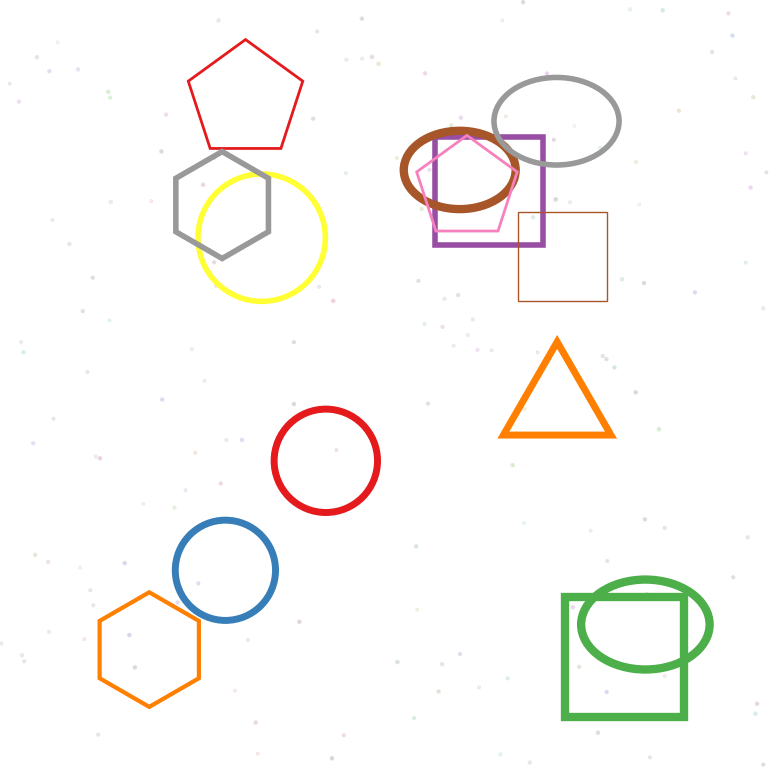[{"shape": "circle", "thickness": 2.5, "radius": 0.34, "center": [0.423, 0.402]}, {"shape": "pentagon", "thickness": 1, "radius": 0.39, "center": [0.319, 0.87]}, {"shape": "circle", "thickness": 2.5, "radius": 0.33, "center": [0.293, 0.259]}, {"shape": "oval", "thickness": 3, "radius": 0.42, "center": [0.838, 0.189]}, {"shape": "square", "thickness": 3, "radius": 0.39, "center": [0.811, 0.147]}, {"shape": "square", "thickness": 2, "radius": 0.35, "center": [0.635, 0.752]}, {"shape": "hexagon", "thickness": 1.5, "radius": 0.37, "center": [0.194, 0.156]}, {"shape": "triangle", "thickness": 2.5, "radius": 0.4, "center": [0.724, 0.475]}, {"shape": "circle", "thickness": 2, "radius": 0.41, "center": [0.34, 0.691]}, {"shape": "square", "thickness": 0.5, "radius": 0.29, "center": [0.731, 0.667]}, {"shape": "oval", "thickness": 3, "radius": 0.36, "center": [0.597, 0.779]}, {"shape": "pentagon", "thickness": 1, "radius": 0.34, "center": [0.606, 0.756]}, {"shape": "hexagon", "thickness": 2, "radius": 0.35, "center": [0.288, 0.734]}, {"shape": "oval", "thickness": 2, "radius": 0.41, "center": [0.723, 0.843]}]